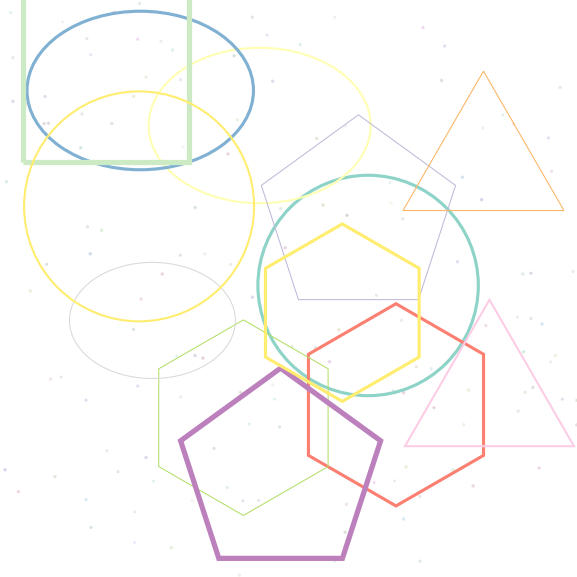[{"shape": "circle", "thickness": 1.5, "radius": 0.95, "center": [0.637, 0.505]}, {"shape": "oval", "thickness": 1, "radius": 0.96, "center": [0.45, 0.782]}, {"shape": "pentagon", "thickness": 0.5, "radius": 0.88, "center": [0.621, 0.623]}, {"shape": "hexagon", "thickness": 1.5, "radius": 0.88, "center": [0.686, 0.298]}, {"shape": "oval", "thickness": 1.5, "radius": 0.98, "center": [0.243, 0.842]}, {"shape": "triangle", "thickness": 0.5, "radius": 0.8, "center": [0.837, 0.715]}, {"shape": "hexagon", "thickness": 0.5, "radius": 0.85, "center": [0.422, 0.276]}, {"shape": "triangle", "thickness": 1, "radius": 0.85, "center": [0.848, 0.311]}, {"shape": "oval", "thickness": 0.5, "radius": 0.72, "center": [0.264, 0.444]}, {"shape": "pentagon", "thickness": 2.5, "radius": 0.91, "center": [0.486, 0.18]}, {"shape": "square", "thickness": 2.5, "radius": 0.72, "center": [0.183, 0.862]}, {"shape": "hexagon", "thickness": 1.5, "radius": 0.77, "center": [0.593, 0.458]}, {"shape": "circle", "thickness": 1, "radius": 1.0, "center": [0.241, 0.642]}]